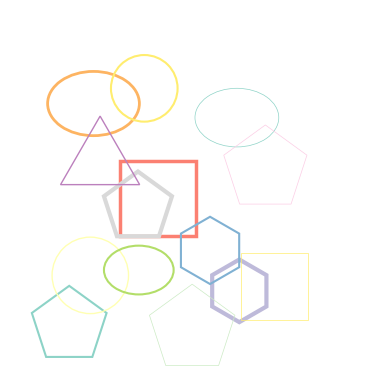[{"shape": "oval", "thickness": 0.5, "radius": 0.54, "center": [0.615, 0.695]}, {"shape": "pentagon", "thickness": 1.5, "radius": 0.51, "center": [0.18, 0.155]}, {"shape": "circle", "thickness": 1, "radius": 0.5, "center": [0.235, 0.285]}, {"shape": "hexagon", "thickness": 3, "radius": 0.41, "center": [0.622, 0.245]}, {"shape": "square", "thickness": 2.5, "radius": 0.49, "center": [0.41, 0.484]}, {"shape": "hexagon", "thickness": 1.5, "radius": 0.44, "center": [0.546, 0.35]}, {"shape": "oval", "thickness": 2, "radius": 0.6, "center": [0.243, 0.731]}, {"shape": "oval", "thickness": 1.5, "radius": 0.45, "center": [0.361, 0.299]}, {"shape": "pentagon", "thickness": 0.5, "radius": 0.57, "center": [0.689, 0.562]}, {"shape": "pentagon", "thickness": 3, "radius": 0.46, "center": [0.358, 0.462]}, {"shape": "triangle", "thickness": 1, "radius": 0.59, "center": [0.26, 0.58]}, {"shape": "pentagon", "thickness": 0.5, "radius": 0.58, "center": [0.499, 0.145]}, {"shape": "circle", "thickness": 1.5, "radius": 0.43, "center": [0.375, 0.771]}, {"shape": "square", "thickness": 0.5, "radius": 0.44, "center": [0.714, 0.255]}]